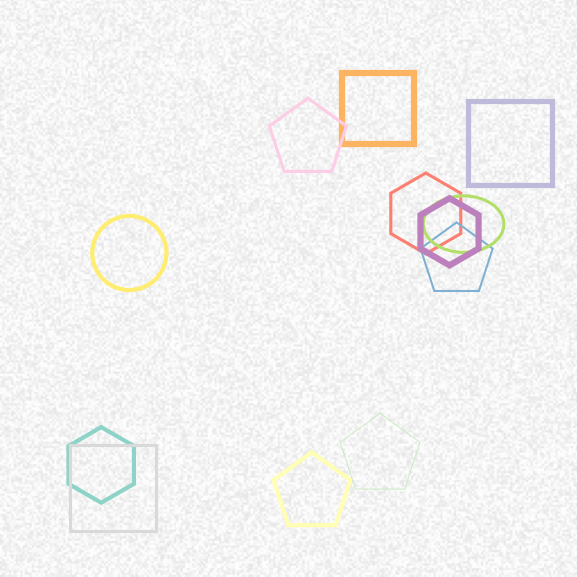[{"shape": "hexagon", "thickness": 2, "radius": 0.33, "center": [0.175, 0.194]}, {"shape": "pentagon", "thickness": 2, "radius": 0.35, "center": [0.54, 0.146]}, {"shape": "square", "thickness": 2.5, "radius": 0.36, "center": [0.883, 0.752]}, {"shape": "hexagon", "thickness": 1.5, "radius": 0.35, "center": [0.737, 0.63]}, {"shape": "pentagon", "thickness": 1, "radius": 0.33, "center": [0.791, 0.548]}, {"shape": "square", "thickness": 3, "radius": 0.31, "center": [0.654, 0.812]}, {"shape": "oval", "thickness": 1.5, "radius": 0.35, "center": [0.803, 0.611]}, {"shape": "pentagon", "thickness": 1.5, "radius": 0.35, "center": [0.533, 0.759]}, {"shape": "square", "thickness": 1.5, "radius": 0.37, "center": [0.196, 0.154]}, {"shape": "hexagon", "thickness": 3, "radius": 0.29, "center": [0.778, 0.598]}, {"shape": "pentagon", "thickness": 0.5, "radius": 0.36, "center": [0.658, 0.211]}, {"shape": "circle", "thickness": 2, "radius": 0.32, "center": [0.224, 0.561]}]